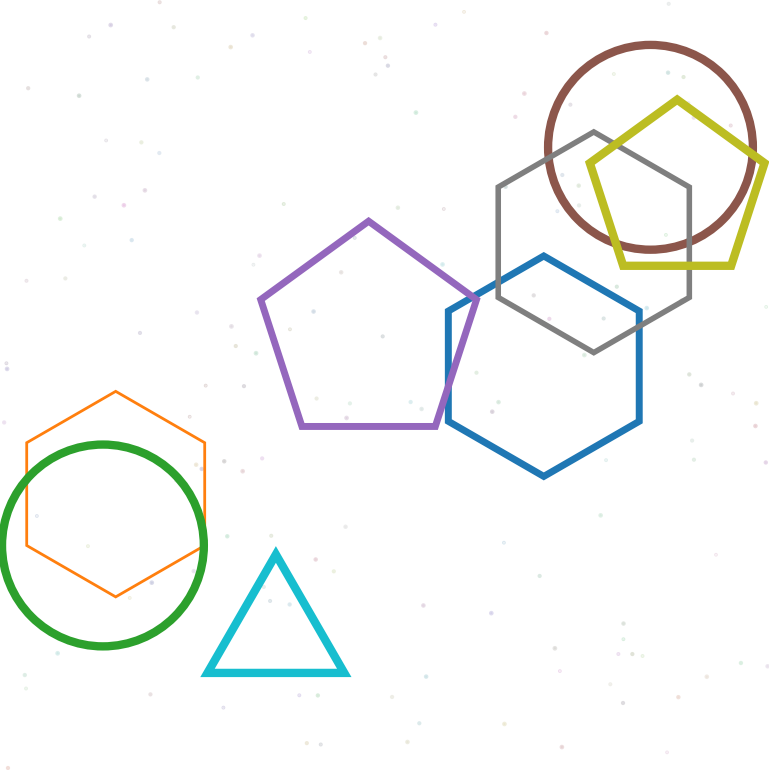[{"shape": "hexagon", "thickness": 2.5, "radius": 0.72, "center": [0.706, 0.524]}, {"shape": "hexagon", "thickness": 1, "radius": 0.67, "center": [0.15, 0.358]}, {"shape": "circle", "thickness": 3, "radius": 0.66, "center": [0.134, 0.292]}, {"shape": "pentagon", "thickness": 2.5, "radius": 0.74, "center": [0.479, 0.565]}, {"shape": "circle", "thickness": 3, "radius": 0.66, "center": [0.845, 0.809]}, {"shape": "hexagon", "thickness": 2, "radius": 0.72, "center": [0.771, 0.685]}, {"shape": "pentagon", "thickness": 3, "radius": 0.6, "center": [0.879, 0.751]}, {"shape": "triangle", "thickness": 3, "radius": 0.51, "center": [0.358, 0.177]}]